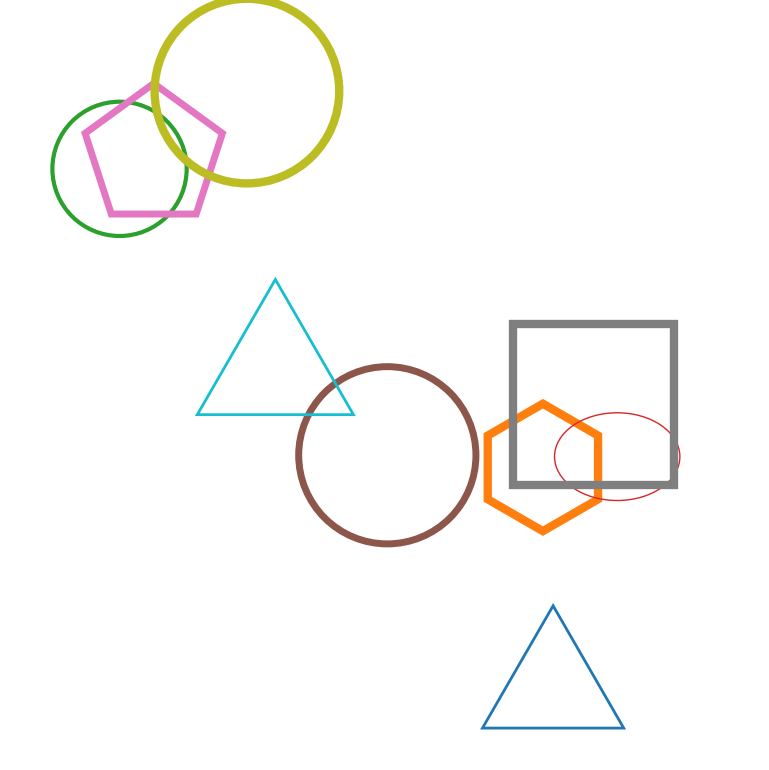[{"shape": "triangle", "thickness": 1, "radius": 0.53, "center": [0.718, 0.107]}, {"shape": "hexagon", "thickness": 3, "radius": 0.41, "center": [0.705, 0.393]}, {"shape": "circle", "thickness": 1.5, "radius": 0.44, "center": [0.155, 0.781]}, {"shape": "oval", "thickness": 0.5, "radius": 0.41, "center": [0.802, 0.407]}, {"shape": "circle", "thickness": 2.5, "radius": 0.58, "center": [0.503, 0.409]}, {"shape": "pentagon", "thickness": 2.5, "radius": 0.47, "center": [0.2, 0.798]}, {"shape": "square", "thickness": 3, "radius": 0.52, "center": [0.77, 0.474]}, {"shape": "circle", "thickness": 3, "radius": 0.6, "center": [0.321, 0.882]}, {"shape": "triangle", "thickness": 1, "radius": 0.59, "center": [0.358, 0.52]}]